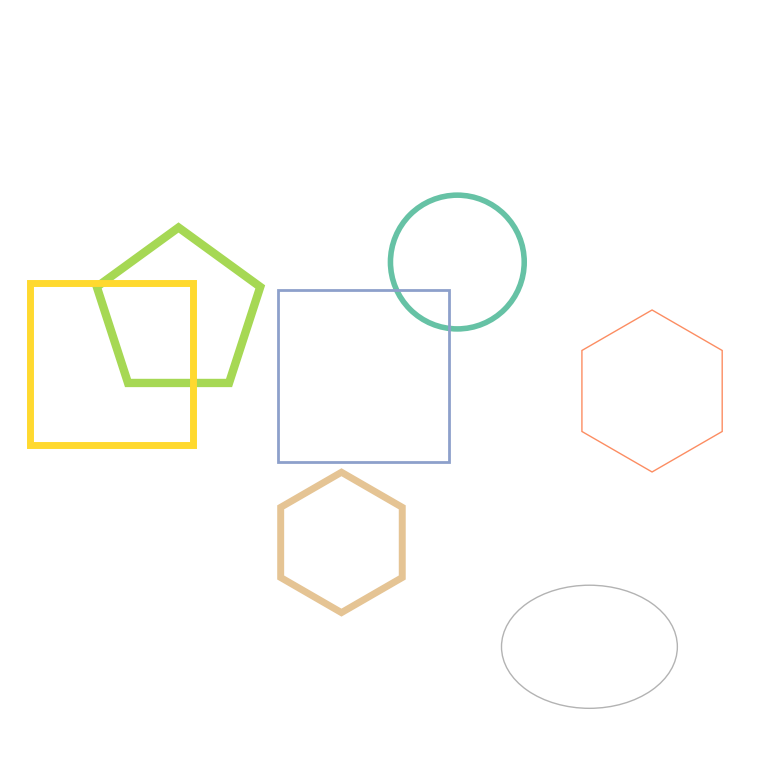[{"shape": "circle", "thickness": 2, "radius": 0.43, "center": [0.594, 0.66]}, {"shape": "hexagon", "thickness": 0.5, "radius": 0.53, "center": [0.847, 0.492]}, {"shape": "square", "thickness": 1, "radius": 0.56, "center": [0.472, 0.512]}, {"shape": "pentagon", "thickness": 3, "radius": 0.56, "center": [0.232, 0.593]}, {"shape": "square", "thickness": 2.5, "radius": 0.53, "center": [0.145, 0.527]}, {"shape": "hexagon", "thickness": 2.5, "radius": 0.46, "center": [0.443, 0.296]}, {"shape": "oval", "thickness": 0.5, "radius": 0.57, "center": [0.765, 0.16]}]